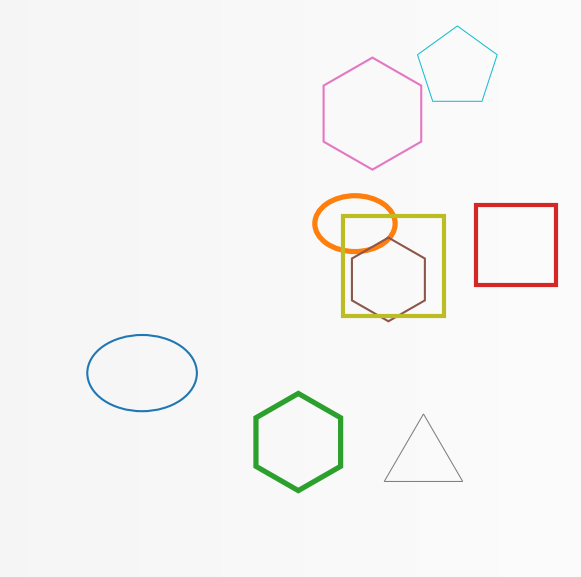[{"shape": "oval", "thickness": 1, "radius": 0.47, "center": [0.244, 0.353]}, {"shape": "oval", "thickness": 2.5, "radius": 0.35, "center": [0.611, 0.612]}, {"shape": "hexagon", "thickness": 2.5, "radius": 0.42, "center": [0.513, 0.234]}, {"shape": "square", "thickness": 2, "radius": 0.34, "center": [0.888, 0.575]}, {"shape": "hexagon", "thickness": 1, "radius": 0.36, "center": [0.668, 0.515]}, {"shape": "hexagon", "thickness": 1, "radius": 0.48, "center": [0.641, 0.802]}, {"shape": "triangle", "thickness": 0.5, "radius": 0.39, "center": [0.729, 0.204]}, {"shape": "square", "thickness": 2, "radius": 0.43, "center": [0.676, 0.539]}, {"shape": "pentagon", "thickness": 0.5, "radius": 0.36, "center": [0.787, 0.882]}]